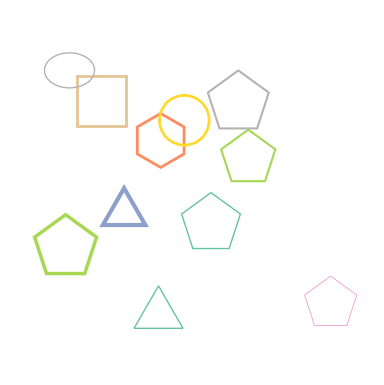[{"shape": "pentagon", "thickness": 1, "radius": 0.4, "center": [0.548, 0.419]}, {"shape": "triangle", "thickness": 1, "radius": 0.37, "center": [0.412, 0.184]}, {"shape": "hexagon", "thickness": 2, "radius": 0.35, "center": [0.417, 0.635]}, {"shape": "triangle", "thickness": 3, "radius": 0.32, "center": [0.322, 0.447]}, {"shape": "pentagon", "thickness": 0.5, "radius": 0.36, "center": [0.859, 0.212]}, {"shape": "pentagon", "thickness": 2.5, "radius": 0.42, "center": [0.17, 0.358]}, {"shape": "pentagon", "thickness": 1.5, "radius": 0.37, "center": [0.645, 0.589]}, {"shape": "circle", "thickness": 2, "radius": 0.32, "center": [0.479, 0.688]}, {"shape": "square", "thickness": 2, "radius": 0.32, "center": [0.264, 0.737]}, {"shape": "pentagon", "thickness": 1.5, "radius": 0.42, "center": [0.619, 0.734]}, {"shape": "oval", "thickness": 1, "radius": 0.33, "center": [0.181, 0.817]}]